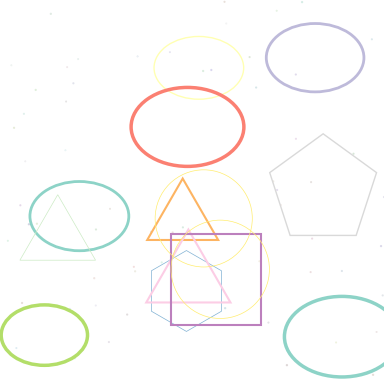[{"shape": "oval", "thickness": 2.5, "radius": 0.75, "center": [0.888, 0.126]}, {"shape": "oval", "thickness": 2, "radius": 0.64, "center": [0.206, 0.439]}, {"shape": "oval", "thickness": 1, "radius": 0.58, "center": [0.517, 0.824]}, {"shape": "oval", "thickness": 2, "radius": 0.63, "center": [0.818, 0.85]}, {"shape": "oval", "thickness": 2.5, "radius": 0.73, "center": [0.487, 0.67]}, {"shape": "hexagon", "thickness": 0.5, "radius": 0.53, "center": [0.484, 0.244]}, {"shape": "triangle", "thickness": 1.5, "radius": 0.53, "center": [0.475, 0.43]}, {"shape": "oval", "thickness": 2.5, "radius": 0.56, "center": [0.115, 0.13]}, {"shape": "triangle", "thickness": 1.5, "radius": 0.63, "center": [0.489, 0.278]}, {"shape": "pentagon", "thickness": 1, "radius": 0.73, "center": [0.839, 0.507]}, {"shape": "square", "thickness": 1.5, "radius": 0.59, "center": [0.561, 0.274]}, {"shape": "triangle", "thickness": 0.5, "radius": 0.57, "center": [0.15, 0.381]}, {"shape": "circle", "thickness": 0.5, "radius": 0.63, "center": [0.529, 0.433]}, {"shape": "circle", "thickness": 0.5, "radius": 0.64, "center": [0.572, 0.3]}]